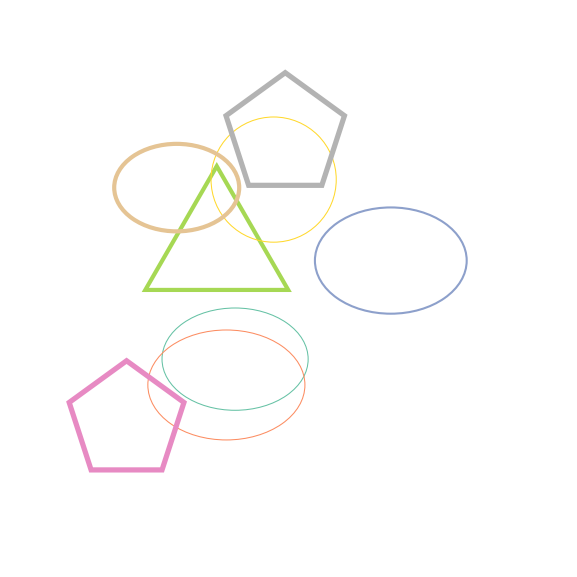[{"shape": "oval", "thickness": 0.5, "radius": 0.63, "center": [0.407, 0.377]}, {"shape": "oval", "thickness": 0.5, "radius": 0.68, "center": [0.392, 0.333]}, {"shape": "oval", "thickness": 1, "radius": 0.66, "center": [0.677, 0.548]}, {"shape": "pentagon", "thickness": 2.5, "radius": 0.52, "center": [0.219, 0.27]}, {"shape": "triangle", "thickness": 2, "radius": 0.71, "center": [0.375, 0.569]}, {"shape": "circle", "thickness": 0.5, "radius": 0.54, "center": [0.474, 0.688]}, {"shape": "oval", "thickness": 2, "radius": 0.54, "center": [0.306, 0.674]}, {"shape": "pentagon", "thickness": 2.5, "radius": 0.54, "center": [0.494, 0.765]}]